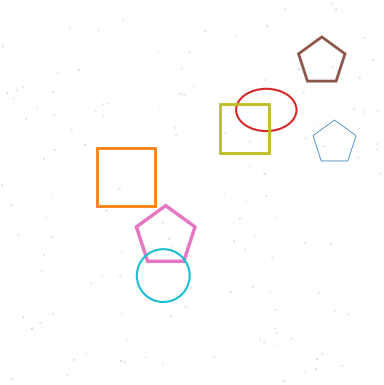[{"shape": "pentagon", "thickness": 0.5, "radius": 0.29, "center": [0.869, 0.63]}, {"shape": "square", "thickness": 2, "radius": 0.37, "center": [0.328, 0.539]}, {"shape": "oval", "thickness": 1.5, "radius": 0.39, "center": [0.692, 0.714]}, {"shape": "pentagon", "thickness": 2, "radius": 0.32, "center": [0.836, 0.841]}, {"shape": "pentagon", "thickness": 2.5, "radius": 0.4, "center": [0.43, 0.386]}, {"shape": "square", "thickness": 2, "radius": 0.32, "center": [0.636, 0.666]}, {"shape": "circle", "thickness": 1.5, "radius": 0.34, "center": [0.424, 0.284]}]